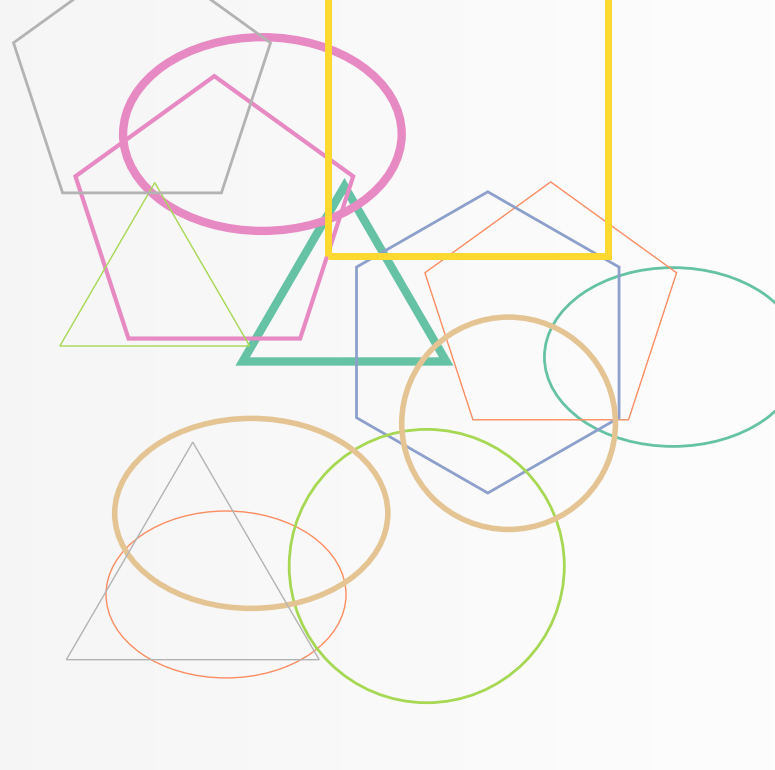[{"shape": "triangle", "thickness": 3, "radius": 0.76, "center": [0.444, 0.606]}, {"shape": "oval", "thickness": 1, "radius": 0.83, "center": [0.868, 0.536]}, {"shape": "oval", "thickness": 0.5, "radius": 0.77, "center": [0.292, 0.228]}, {"shape": "pentagon", "thickness": 0.5, "radius": 0.85, "center": [0.711, 0.593]}, {"shape": "hexagon", "thickness": 1, "radius": 0.98, "center": [0.629, 0.555]}, {"shape": "oval", "thickness": 3, "radius": 0.9, "center": [0.339, 0.826]}, {"shape": "pentagon", "thickness": 1.5, "radius": 0.94, "center": [0.277, 0.713]}, {"shape": "triangle", "thickness": 0.5, "radius": 0.71, "center": [0.2, 0.621]}, {"shape": "circle", "thickness": 1, "radius": 0.89, "center": [0.551, 0.265]}, {"shape": "square", "thickness": 2.5, "radius": 0.9, "center": [0.604, 0.849]}, {"shape": "oval", "thickness": 2, "radius": 0.88, "center": [0.324, 0.333]}, {"shape": "circle", "thickness": 2, "radius": 0.69, "center": [0.656, 0.45]}, {"shape": "triangle", "thickness": 0.5, "radius": 0.94, "center": [0.249, 0.237]}, {"shape": "pentagon", "thickness": 1, "radius": 0.87, "center": [0.183, 0.891]}]